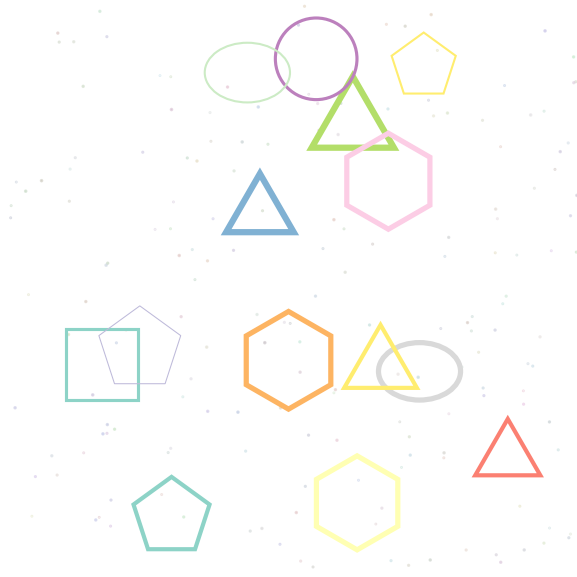[{"shape": "pentagon", "thickness": 2, "radius": 0.35, "center": [0.297, 0.104]}, {"shape": "square", "thickness": 1.5, "radius": 0.31, "center": [0.177, 0.368]}, {"shape": "hexagon", "thickness": 2.5, "radius": 0.41, "center": [0.618, 0.128]}, {"shape": "pentagon", "thickness": 0.5, "radius": 0.37, "center": [0.242, 0.395]}, {"shape": "triangle", "thickness": 2, "radius": 0.33, "center": [0.879, 0.209]}, {"shape": "triangle", "thickness": 3, "radius": 0.34, "center": [0.45, 0.631]}, {"shape": "hexagon", "thickness": 2.5, "radius": 0.42, "center": [0.5, 0.375]}, {"shape": "triangle", "thickness": 3, "radius": 0.41, "center": [0.611, 0.784]}, {"shape": "hexagon", "thickness": 2.5, "radius": 0.42, "center": [0.672, 0.685]}, {"shape": "oval", "thickness": 2.5, "radius": 0.36, "center": [0.726, 0.356]}, {"shape": "circle", "thickness": 1.5, "radius": 0.35, "center": [0.547, 0.897]}, {"shape": "oval", "thickness": 1, "radius": 0.37, "center": [0.428, 0.873]}, {"shape": "triangle", "thickness": 2, "radius": 0.36, "center": [0.659, 0.364]}, {"shape": "pentagon", "thickness": 1, "radius": 0.29, "center": [0.734, 0.884]}]